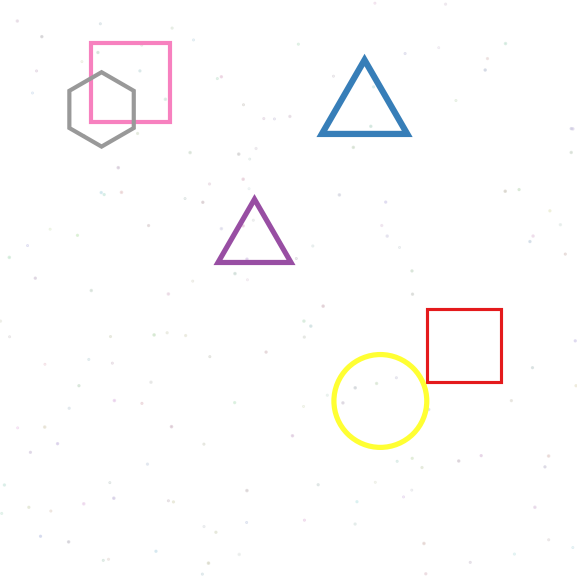[{"shape": "square", "thickness": 1.5, "radius": 0.32, "center": [0.803, 0.401]}, {"shape": "triangle", "thickness": 3, "radius": 0.43, "center": [0.631, 0.81]}, {"shape": "triangle", "thickness": 2.5, "radius": 0.36, "center": [0.441, 0.581]}, {"shape": "circle", "thickness": 2.5, "radius": 0.4, "center": [0.659, 0.305]}, {"shape": "square", "thickness": 2, "radius": 0.34, "center": [0.226, 0.856]}, {"shape": "hexagon", "thickness": 2, "radius": 0.32, "center": [0.176, 0.81]}]